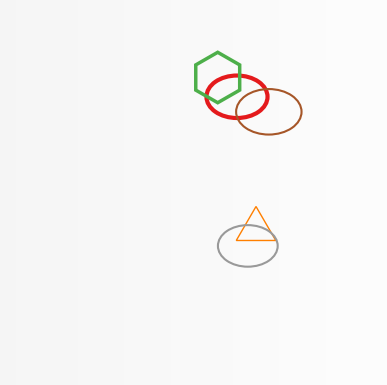[{"shape": "oval", "thickness": 3, "radius": 0.39, "center": [0.612, 0.749]}, {"shape": "hexagon", "thickness": 2.5, "radius": 0.33, "center": [0.562, 0.799]}, {"shape": "triangle", "thickness": 1, "radius": 0.29, "center": [0.661, 0.405]}, {"shape": "oval", "thickness": 1.5, "radius": 0.42, "center": [0.694, 0.71]}, {"shape": "oval", "thickness": 1.5, "radius": 0.39, "center": [0.64, 0.361]}]